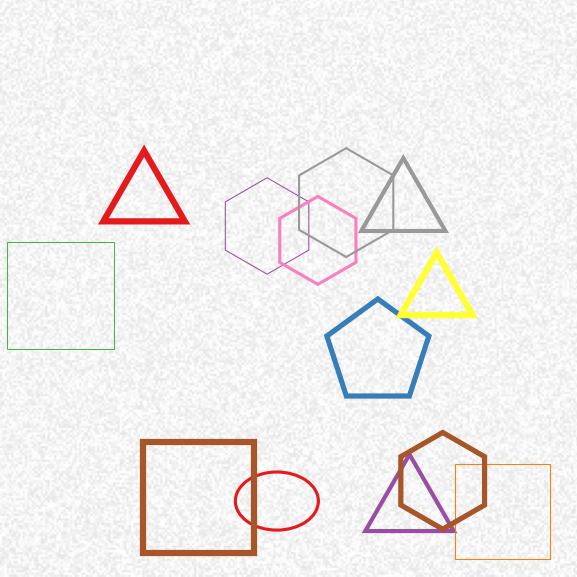[{"shape": "triangle", "thickness": 3, "radius": 0.41, "center": [0.25, 0.657]}, {"shape": "oval", "thickness": 1.5, "radius": 0.36, "center": [0.479, 0.132]}, {"shape": "pentagon", "thickness": 2.5, "radius": 0.46, "center": [0.654, 0.389]}, {"shape": "square", "thickness": 0.5, "radius": 0.47, "center": [0.105, 0.487]}, {"shape": "triangle", "thickness": 2, "radius": 0.44, "center": [0.709, 0.124]}, {"shape": "hexagon", "thickness": 0.5, "radius": 0.42, "center": [0.462, 0.608]}, {"shape": "square", "thickness": 0.5, "radius": 0.41, "center": [0.871, 0.114]}, {"shape": "triangle", "thickness": 3, "radius": 0.36, "center": [0.756, 0.49]}, {"shape": "hexagon", "thickness": 2.5, "radius": 0.42, "center": [0.767, 0.167]}, {"shape": "square", "thickness": 3, "radius": 0.48, "center": [0.344, 0.138]}, {"shape": "hexagon", "thickness": 1.5, "radius": 0.38, "center": [0.55, 0.583]}, {"shape": "hexagon", "thickness": 1, "radius": 0.47, "center": [0.599, 0.648]}, {"shape": "triangle", "thickness": 2, "radius": 0.42, "center": [0.698, 0.641]}]